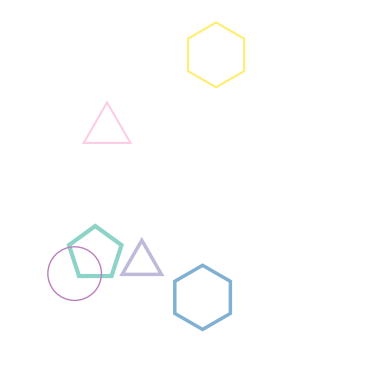[{"shape": "pentagon", "thickness": 3, "radius": 0.36, "center": [0.247, 0.341]}, {"shape": "triangle", "thickness": 2.5, "radius": 0.29, "center": [0.368, 0.317]}, {"shape": "hexagon", "thickness": 2.5, "radius": 0.42, "center": [0.526, 0.228]}, {"shape": "triangle", "thickness": 1.5, "radius": 0.35, "center": [0.278, 0.664]}, {"shape": "circle", "thickness": 1, "radius": 0.35, "center": [0.194, 0.289]}, {"shape": "hexagon", "thickness": 1.5, "radius": 0.42, "center": [0.561, 0.857]}]